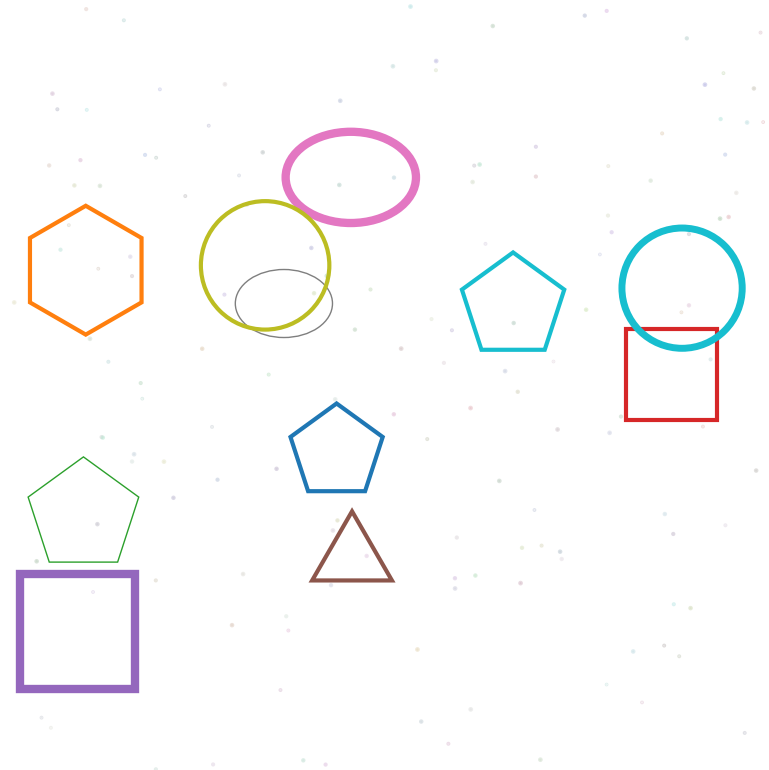[{"shape": "pentagon", "thickness": 1.5, "radius": 0.31, "center": [0.437, 0.413]}, {"shape": "hexagon", "thickness": 1.5, "radius": 0.42, "center": [0.111, 0.649]}, {"shape": "pentagon", "thickness": 0.5, "radius": 0.38, "center": [0.108, 0.331]}, {"shape": "square", "thickness": 1.5, "radius": 0.3, "center": [0.872, 0.514]}, {"shape": "square", "thickness": 3, "radius": 0.37, "center": [0.1, 0.179]}, {"shape": "triangle", "thickness": 1.5, "radius": 0.3, "center": [0.457, 0.276]}, {"shape": "oval", "thickness": 3, "radius": 0.42, "center": [0.456, 0.77]}, {"shape": "oval", "thickness": 0.5, "radius": 0.32, "center": [0.369, 0.606]}, {"shape": "circle", "thickness": 1.5, "radius": 0.42, "center": [0.344, 0.655]}, {"shape": "circle", "thickness": 2.5, "radius": 0.39, "center": [0.886, 0.626]}, {"shape": "pentagon", "thickness": 1.5, "radius": 0.35, "center": [0.666, 0.602]}]